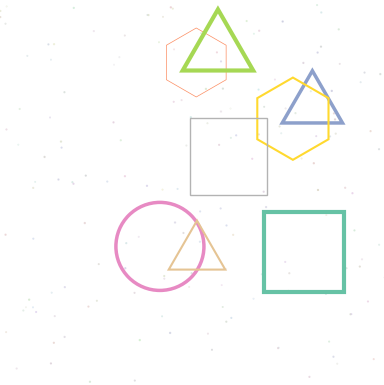[{"shape": "square", "thickness": 3, "radius": 0.52, "center": [0.789, 0.345]}, {"shape": "hexagon", "thickness": 0.5, "radius": 0.45, "center": [0.51, 0.838]}, {"shape": "triangle", "thickness": 2.5, "radius": 0.45, "center": [0.811, 0.726]}, {"shape": "circle", "thickness": 2.5, "radius": 0.57, "center": [0.415, 0.36]}, {"shape": "triangle", "thickness": 3, "radius": 0.53, "center": [0.566, 0.87]}, {"shape": "hexagon", "thickness": 1.5, "radius": 0.53, "center": [0.761, 0.692]}, {"shape": "triangle", "thickness": 1.5, "radius": 0.42, "center": [0.512, 0.342]}, {"shape": "square", "thickness": 1, "radius": 0.49, "center": [0.593, 0.594]}]